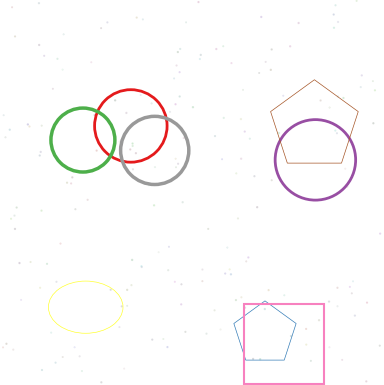[{"shape": "circle", "thickness": 2, "radius": 0.47, "center": [0.34, 0.673]}, {"shape": "pentagon", "thickness": 0.5, "radius": 0.43, "center": [0.688, 0.133]}, {"shape": "circle", "thickness": 2.5, "radius": 0.42, "center": [0.215, 0.636]}, {"shape": "circle", "thickness": 2, "radius": 0.52, "center": [0.819, 0.585]}, {"shape": "oval", "thickness": 0.5, "radius": 0.48, "center": [0.223, 0.202]}, {"shape": "pentagon", "thickness": 0.5, "radius": 0.6, "center": [0.817, 0.673]}, {"shape": "square", "thickness": 1.5, "radius": 0.52, "center": [0.738, 0.106]}, {"shape": "circle", "thickness": 2.5, "radius": 0.44, "center": [0.402, 0.609]}]